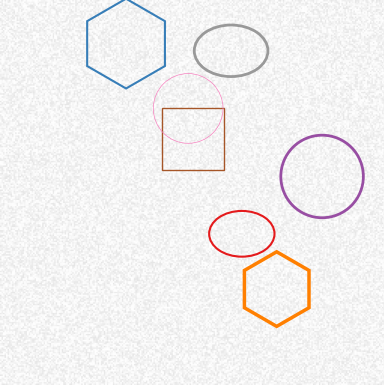[{"shape": "oval", "thickness": 1.5, "radius": 0.42, "center": [0.628, 0.393]}, {"shape": "hexagon", "thickness": 1.5, "radius": 0.58, "center": [0.327, 0.887]}, {"shape": "circle", "thickness": 2, "radius": 0.54, "center": [0.837, 0.542]}, {"shape": "hexagon", "thickness": 2.5, "radius": 0.48, "center": [0.719, 0.249]}, {"shape": "square", "thickness": 1, "radius": 0.4, "center": [0.501, 0.638]}, {"shape": "circle", "thickness": 0.5, "radius": 0.45, "center": [0.489, 0.718]}, {"shape": "oval", "thickness": 2, "radius": 0.48, "center": [0.6, 0.868]}]